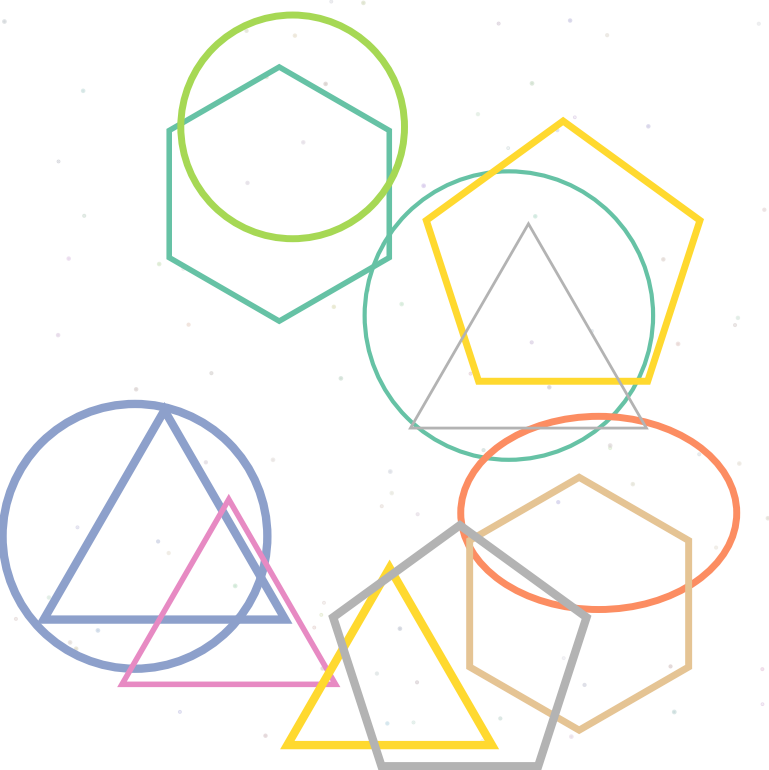[{"shape": "hexagon", "thickness": 2, "radius": 0.83, "center": [0.363, 0.748]}, {"shape": "circle", "thickness": 1.5, "radius": 0.94, "center": [0.661, 0.59]}, {"shape": "oval", "thickness": 2.5, "radius": 0.9, "center": [0.778, 0.334]}, {"shape": "triangle", "thickness": 3, "radius": 0.91, "center": [0.214, 0.286]}, {"shape": "circle", "thickness": 3, "radius": 0.86, "center": [0.175, 0.303]}, {"shape": "triangle", "thickness": 2, "radius": 0.8, "center": [0.297, 0.191]}, {"shape": "circle", "thickness": 2.5, "radius": 0.73, "center": [0.38, 0.835]}, {"shape": "pentagon", "thickness": 2.5, "radius": 0.93, "center": [0.731, 0.656]}, {"shape": "triangle", "thickness": 3, "radius": 0.77, "center": [0.506, 0.109]}, {"shape": "hexagon", "thickness": 2.5, "radius": 0.82, "center": [0.752, 0.216]}, {"shape": "triangle", "thickness": 1, "radius": 0.88, "center": [0.686, 0.532]}, {"shape": "pentagon", "thickness": 3, "radius": 0.87, "center": [0.597, 0.145]}]